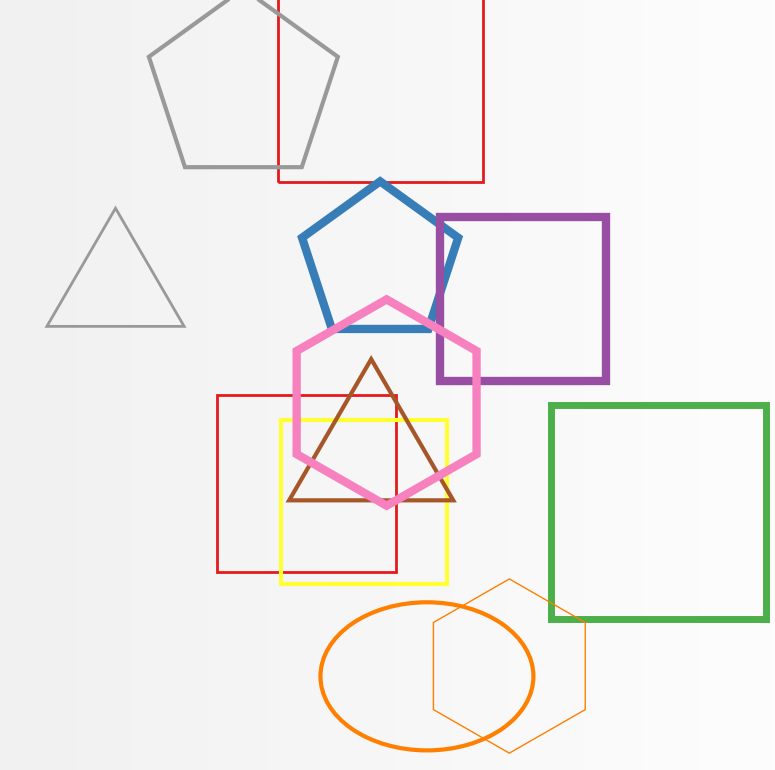[{"shape": "square", "thickness": 1, "radius": 0.58, "center": [0.396, 0.372]}, {"shape": "square", "thickness": 1, "radius": 0.66, "center": [0.49, 0.896]}, {"shape": "pentagon", "thickness": 3, "radius": 0.53, "center": [0.49, 0.659]}, {"shape": "square", "thickness": 2.5, "radius": 0.69, "center": [0.849, 0.335]}, {"shape": "square", "thickness": 3, "radius": 0.53, "center": [0.675, 0.612]}, {"shape": "hexagon", "thickness": 0.5, "radius": 0.57, "center": [0.657, 0.135]}, {"shape": "oval", "thickness": 1.5, "radius": 0.69, "center": [0.551, 0.122]}, {"shape": "square", "thickness": 1.5, "radius": 0.53, "center": [0.47, 0.348]}, {"shape": "triangle", "thickness": 1.5, "radius": 0.61, "center": [0.479, 0.411]}, {"shape": "hexagon", "thickness": 3, "radius": 0.67, "center": [0.499, 0.477]}, {"shape": "triangle", "thickness": 1, "radius": 0.51, "center": [0.149, 0.627]}, {"shape": "pentagon", "thickness": 1.5, "radius": 0.64, "center": [0.314, 0.887]}]